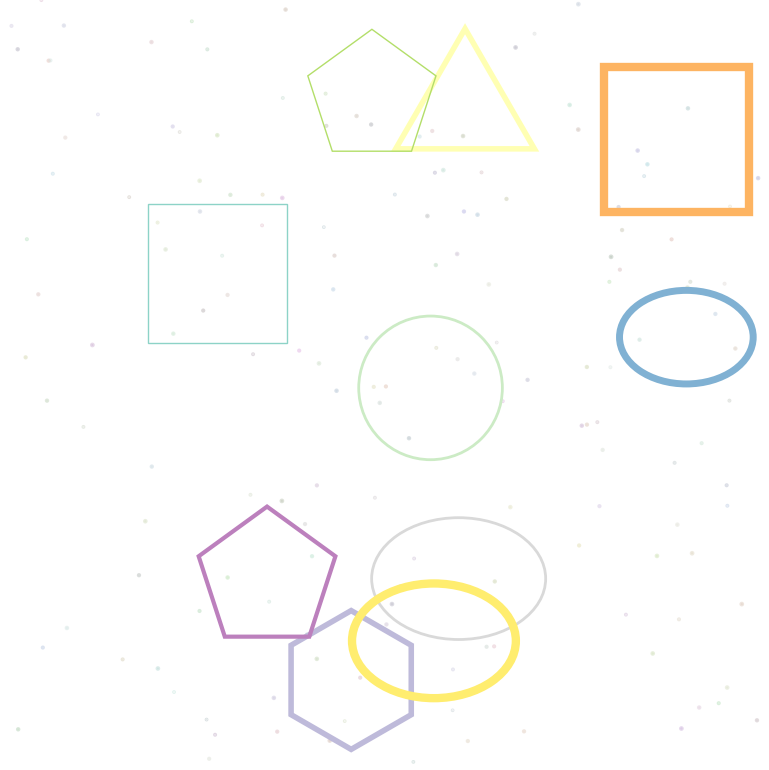[{"shape": "square", "thickness": 0.5, "radius": 0.45, "center": [0.282, 0.645]}, {"shape": "triangle", "thickness": 2, "radius": 0.52, "center": [0.604, 0.859]}, {"shape": "hexagon", "thickness": 2, "radius": 0.45, "center": [0.456, 0.117]}, {"shape": "oval", "thickness": 2.5, "radius": 0.43, "center": [0.891, 0.562]}, {"shape": "square", "thickness": 3, "radius": 0.47, "center": [0.878, 0.819]}, {"shape": "pentagon", "thickness": 0.5, "radius": 0.44, "center": [0.483, 0.874]}, {"shape": "oval", "thickness": 1, "radius": 0.57, "center": [0.596, 0.249]}, {"shape": "pentagon", "thickness": 1.5, "radius": 0.47, "center": [0.347, 0.249]}, {"shape": "circle", "thickness": 1, "radius": 0.47, "center": [0.559, 0.496]}, {"shape": "oval", "thickness": 3, "radius": 0.53, "center": [0.564, 0.168]}]